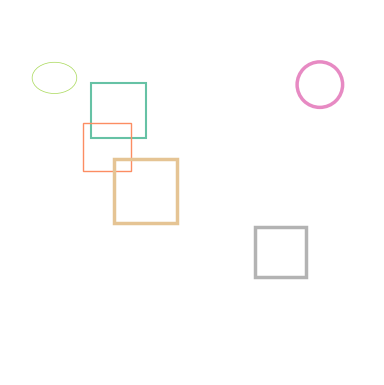[{"shape": "square", "thickness": 1.5, "radius": 0.36, "center": [0.308, 0.712]}, {"shape": "square", "thickness": 1, "radius": 0.31, "center": [0.278, 0.618]}, {"shape": "circle", "thickness": 2.5, "radius": 0.3, "center": [0.831, 0.78]}, {"shape": "oval", "thickness": 0.5, "radius": 0.29, "center": [0.141, 0.798]}, {"shape": "square", "thickness": 2.5, "radius": 0.41, "center": [0.378, 0.504]}, {"shape": "square", "thickness": 2.5, "radius": 0.33, "center": [0.729, 0.345]}]